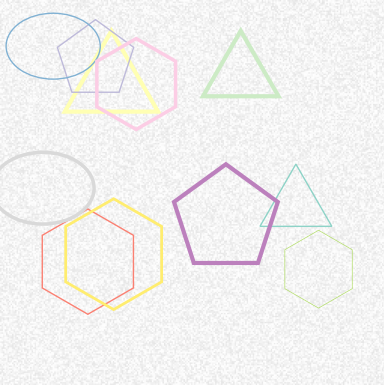[{"shape": "triangle", "thickness": 1, "radius": 0.54, "center": [0.769, 0.466]}, {"shape": "triangle", "thickness": 3, "radius": 0.7, "center": [0.289, 0.78]}, {"shape": "pentagon", "thickness": 1, "radius": 0.52, "center": [0.248, 0.845]}, {"shape": "hexagon", "thickness": 1, "radius": 0.68, "center": [0.228, 0.32]}, {"shape": "oval", "thickness": 1, "radius": 0.61, "center": [0.138, 0.88]}, {"shape": "hexagon", "thickness": 0.5, "radius": 0.51, "center": [0.827, 0.301]}, {"shape": "hexagon", "thickness": 2.5, "radius": 0.59, "center": [0.354, 0.782]}, {"shape": "oval", "thickness": 2.5, "radius": 0.67, "center": [0.111, 0.511]}, {"shape": "pentagon", "thickness": 3, "radius": 0.71, "center": [0.587, 0.432]}, {"shape": "triangle", "thickness": 3, "radius": 0.57, "center": [0.625, 0.807]}, {"shape": "hexagon", "thickness": 2, "radius": 0.72, "center": [0.295, 0.34]}]